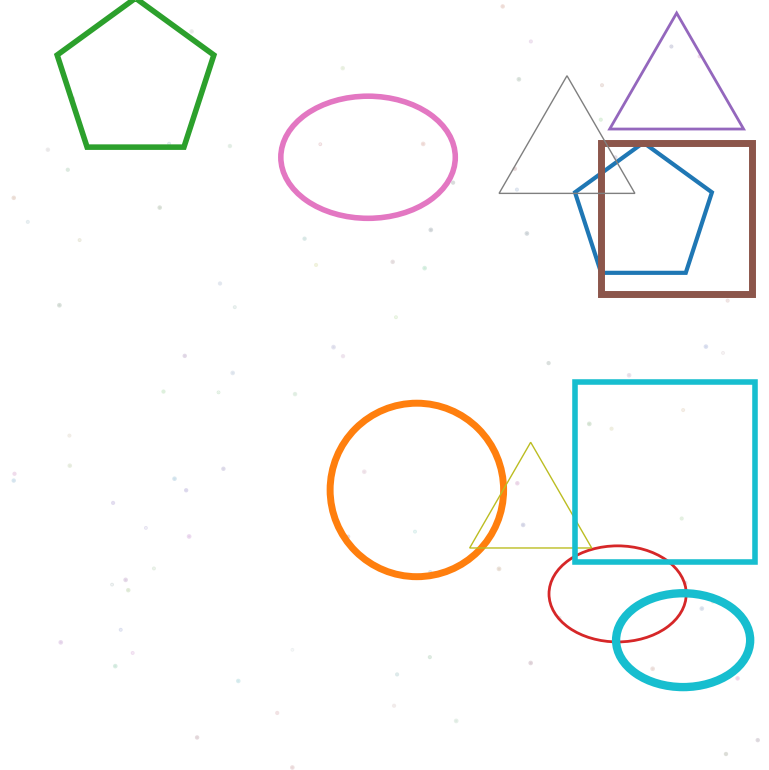[{"shape": "pentagon", "thickness": 1.5, "radius": 0.47, "center": [0.836, 0.721]}, {"shape": "circle", "thickness": 2.5, "radius": 0.56, "center": [0.541, 0.364]}, {"shape": "pentagon", "thickness": 2, "radius": 0.53, "center": [0.176, 0.895]}, {"shape": "oval", "thickness": 1, "radius": 0.45, "center": [0.802, 0.229]}, {"shape": "triangle", "thickness": 1, "radius": 0.5, "center": [0.879, 0.883]}, {"shape": "square", "thickness": 2.5, "radius": 0.49, "center": [0.878, 0.717]}, {"shape": "oval", "thickness": 2, "radius": 0.57, "center": [0.478, 0.796]}, {"shape": "triangle", "thickness": 0.5, "radius": 0.51, "center": [0.736, 0.8]}, {"shape": "triangle", "thickness": 0.5, "radius": 0.46, "center": [0.689, 0.334]}, {"shape": "square", "thickness": 2, "radius": 0.59, "center": [0.864, 0.387]}, {"shape": "oval", "thickness": 3, "radius": 0.44, "center": [0.887, 0.169]}]